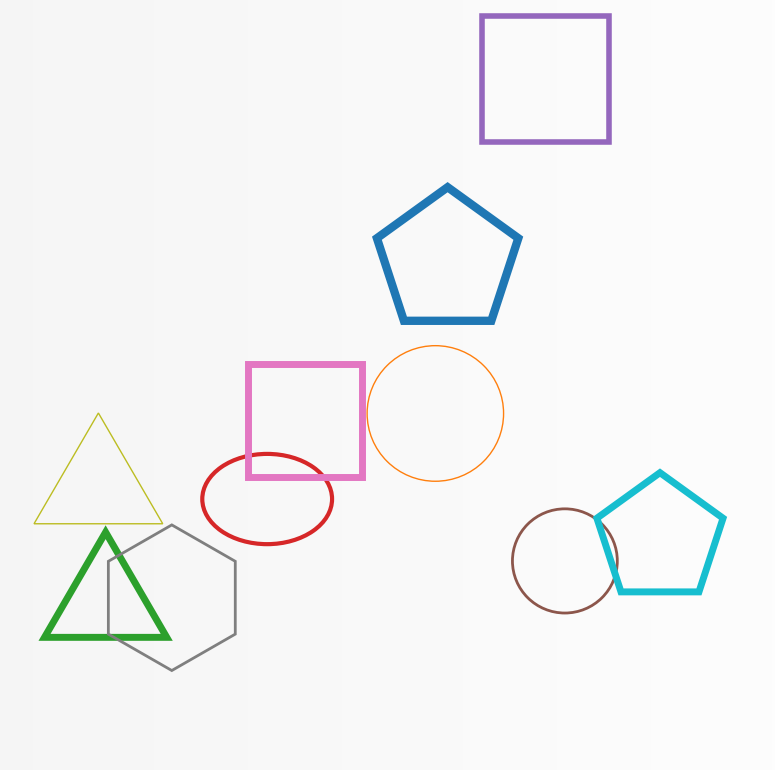[{"shape": "pentagon", "thickness": 3, "radius": 0.48, "center": [0.578, 0.661]}, {"shape": "circle", "thickness": 0.5, "radius": 0.44, "center": [0.562, 0.463]}, {"shape": "triangle", "thickness": 2.5, "radius": 0.46, "center": [0.136, 0.218]}, {"shape": "oval", "thickness": 1.5, "radius": 0.42, "center": [0.345, 0.352]}, {"shape": "square", "thickness": 2, "radius": 0.41, "center": [0.704, 0.897]}, {"shape": "circle", "thickness": 1, "radius": 0.34, "center": [0.729, 0.272]}, {"shape": "square", "thickness": 2.5, "radius": 0.37, "center": [0.394, 0.454]}, {"shape": "hexagon", "thickness": 1, "radius": 0.47, "center": [0.222, 0.224]}, {"shape": "triangle", "thickness": 0.5, "radius": 0.48, "center": [0.127, 0.368]}, {"shape": "pentagon", "thickness": 2.5, "radius": 0.43, "center": [0.852, 0.301]}]